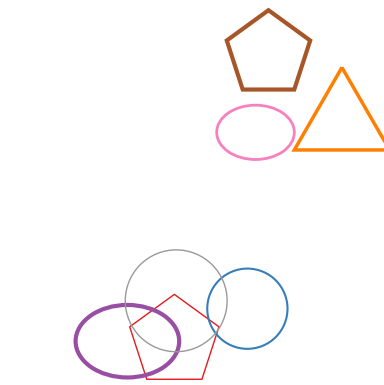[{"shape": "pentagon", "thickness": 1, "radius": 0.61, "center": [0.453, 0.114]}, {"shape": "circle", "thickness": 1.5, "radius": 0.52, "center": [0.643, 0.198]}, {"shape": "oval", "thickness": 3, "radius": 0.67, "center": [0.331, 0.114]}, {"shape": "triangle", "thickness": 2.5, "radius": 0.71, "center": [0.888, 0.682]}, {"shape": "pentagon", "thickness": 3, "radius": 0.57, "center": [0.697, 0.86]}, {"shape": "oval", "thickness": 2, "radius": 0.5, "center": [0.664, 0.656]}, {"shape": "circle", "thickness": 1, "radius": 0.66, "center": [0.458, 0.219]}]